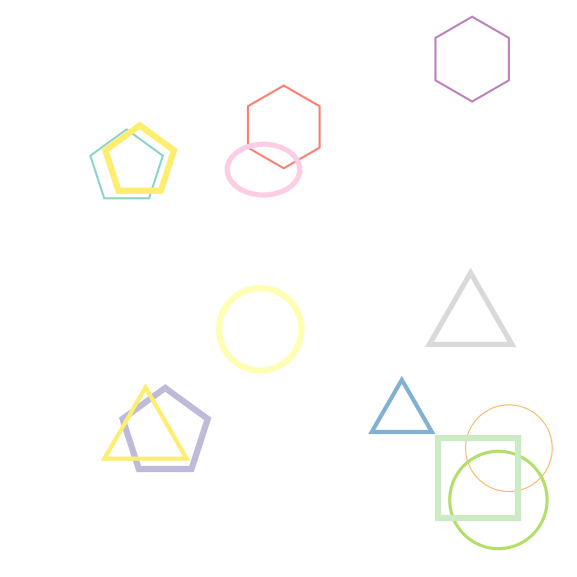[{"shape": "pentagon", "thickness": 1, "radius": 0.33, "center": [0.219, 0.709]}, {"shape": "circle", "thickness": 3, "radius": 0.36, "center": [0.451, 0.429]}, {"shape": "pentagon", "thickness": 3, "radius": 0.39, "center": [0.286, 0.25]}, {"shape": "hexagon", "thickness": 1, "radius": 0.36, "center": [0.491, 0.779]}, {"shape": "triangle", "thickness": 2, "radius": 0.3, "center": [0.696, 0.281]}, {"shape": "circle", "thickness": 0.5, "radius": 0.38, "center": [0.881, 0.223]}, {"shape": "circle", "thickness": 1.5, "radius": 0.42, "center": [0.863, 0.133]}, {"shape": "oval", "thickness": 2.5, "radius": 0.31, "center": [0.456, 0.705]}, {"shape": "triangle", "thickness": 2.5, "radius": 0.41, "center": [0.815, 0.444]}, {"shape": "hexagon", "thickness": 1, "radius": 0.37, "center": [0.818, 0.897]}, {"shape": "square", "thickness": 3, "radius": 0.35, "center": [0.827, 0.172]}, {"shape": "pentagon", "thickness": 3, "radius": 0.31, "center": [0.242, 0.72]}, {"shape": "triangle", "thickness": 2, "radius": 0.41, "center": [0.252, 0.246]}]